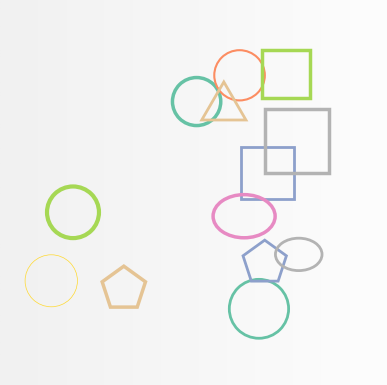[{"shape": "circle", "thickness": 2, "radius": 0.38, "center": [0.668, 0.198]}, {"shape": "circle", "thickness": 2.5, "radius": 0.31, "center": [0.507, 0.736]}, {"shape": "circle", "thickness": 1.5, "radius": 0.33, "center": [0.618, 0.804]}, {"shape": "square", "thickness": 2, "radius": 0.34, "center": [0.69, 0.551]}, {"shape": "pentagon", "thickness": 2, "radius": 0.29, "center": [0.683, 0.317]}, {"shape": "oval", "thickness": 2.5, "radius": 0.4, "center": [0.63, 0.438]}, {"shape": "circle", "thickness": 3, "radius": 0.34, "center": [0.188, 0.449]}, {"shape": "square", "thickness": 2.5, "radius": 0.31, "center": [0.738, 0.808]}, {"shape": "circle", "thickness": 0.5, "radius": 0.34, "center": [0.132, 0.271]}, {"shape": "triangle", "thickness": 2, "radius": 0.33, "center": [0.578, 0.721]}, {"shape": "pentagon", "thickness": 2.5, "radius": 0.29, "center": [0.32, 0.25]}, {"shape": "square", "thickness": 2.5, "radius": 0.41, "center": [0.766, 0.634]}, {"shape": "oval", "thickness": 2, "radius": 0.3, "center": [0.771, 0.339]}]